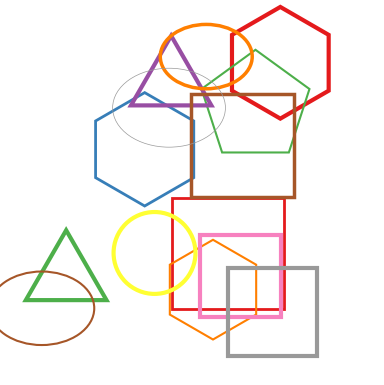[{"shape": "square", "thickness": 2, "radius": 0.72, "center": [0.592, 0.342]}, {"shape": "hexagon", "thickness": 3, "radius": 0.73, "center": [0.728, 0.837]}, {"shape": "hexagon", "thickness": 2, "radius": 0.74, "center": [0.376, 0.612]}, {"shape": "triangle", "thickness": 3, "radius": 0.6, "center": [0.172, 0.281]}, {"shape": "pentagon", "thickness": 1.5, "radius": 0.74, "center": [0.664, 0.723]}, {"shape": "triangle", "thickness": 3, "radius": 0.6, "center": [0.445, 0.787]}, {"shape": "oval", "thickness": 2.5, "radius": 0.6, "center": [0.536, 0.853]}, {"shape": "hexagon", "thickness": 1.5, "radius": 0.65, "center": [0.553, 0.248]}, {"shape": "circle", "thickness": 3, "radius": 0.53, "center": [0.401, 0.343]}, {"shape": "square", "thickness": 2.5, "radius": 0.67, "center": [0.631, 0.622]}, {"shape": "oval", "thickness": 1.5, "radius": 0.68, "center": [0.108, 0.199]}, {"shape": "square", "thickness": 3, "radius": 0.53, "center": [0.625, 0.283]}, {"shape": "square", "thickness": 3, "radius": 0.57, "center": [0.708, 0.189]}, {"shape": "oval", "thickness": 0.5, "radius": 0.73, "center": [0.439, 0.72]}]